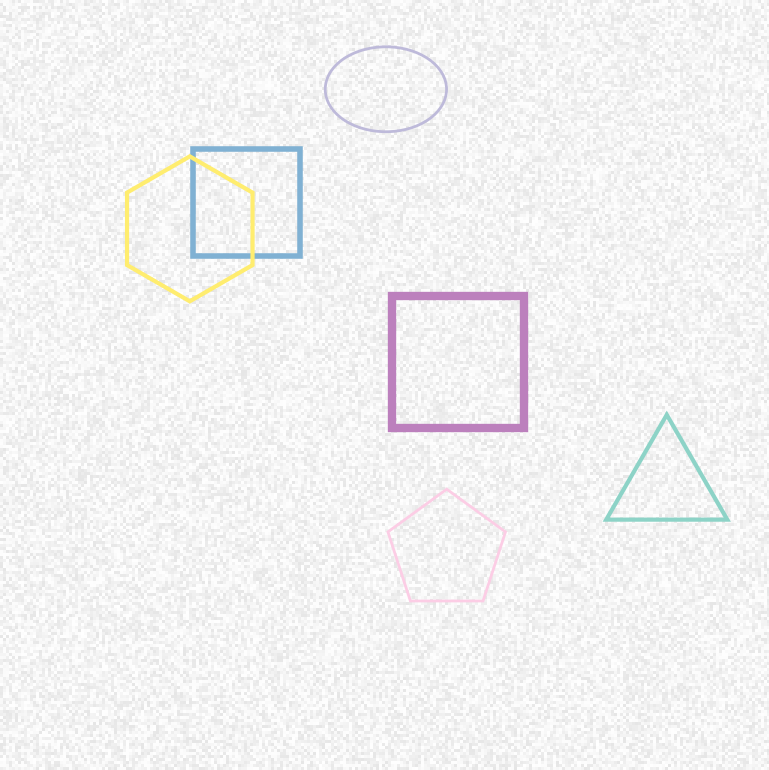[{"shape": "triangle", "thickness": 1.5, "radius": 0.45, "center": [0.866, 0.371]}, {"shape": "oval", "thickness": 1, "radius": 0.39, "center": [0.501, 0.884]}, {"shape": "square", "thickness": 2, "radius": 0.35, "center": [0.32, 0.737]}, {"shape": "pentagon", "thickness": 1, "radius": 0.4, "center": [0.58, 0.284]}, {"shape": "square", "thickness": 3, "radius": 0.43, "center": [0.595, 0.53]}, {"shape": "hexagon", "thickness": 1.5, "radius": 0.47, "center": [0.246, 0.703]}]